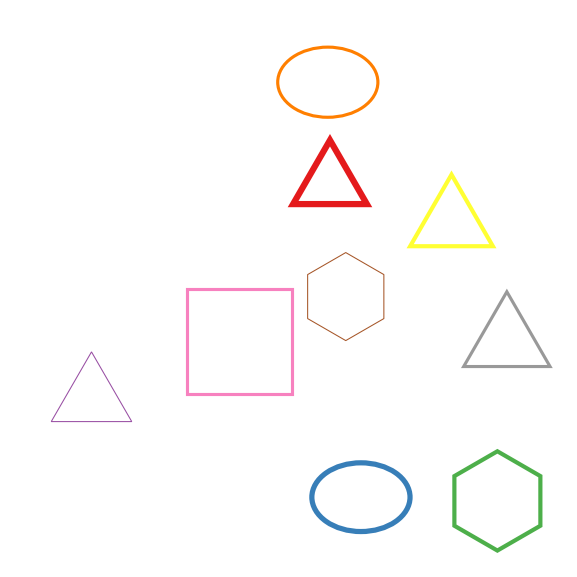[{"shape": "triangle", "thickness": 3, "radius": 0.37, "center": [0.571, 0.683]}, {"shape": "oval", "thickness": 2.5, "radius": 0.43, "center": [0.625, 0.138]}, {"shape": "hexagon", "thickness": 2, "radius": 0.43, "center": [0.861, 0.132]}, {"shape": "triangle", "thickness": 0.5, "radius": 0.4, "center": [0.158, 0.309]}, {"shape": "oval", "thickness": 1.5, "radius": 0.43, "center": [0.568, 0.857]}, {"shape": "triangle", "thickness": 2, "radius": 0.41, "center": [0.782, 0.614]}, {"shape": "hexagon", "thickness": 0.5, "radius": 0.38, "center": [0.599, 0.486]}, {"shape": "square", "thickness": 1.5, "radius": 0.46, "center": [0.415, 0.408]}, {"shape": "triangle", "thickness": 1.5, "radius": 0.43, "center": [0.878, 0.408]}]